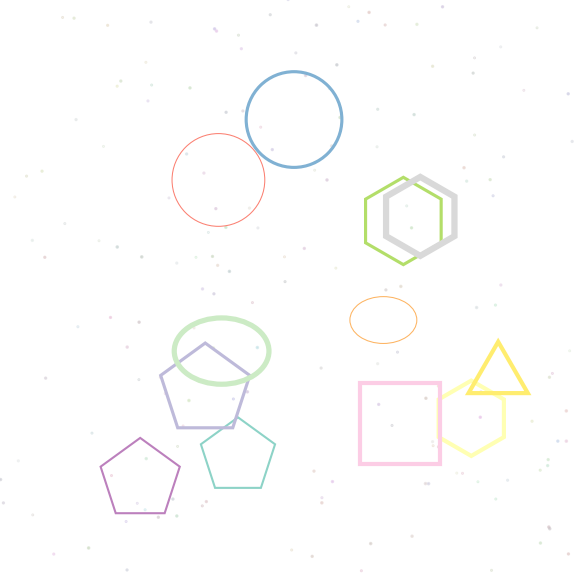[{"shape": "pentagon", "thickness": 1, "radius": 0.34, "center": [0.412, 0.209]}, {"shape": "hexagon", "thickness": 2, "radius": 0.33, "center": [0.816, 0.275]}, {"shape": "pentagon", "thickness": 1.5, "radius": 0.41, "center": [0.355, 0.324]}, {"shape": "circle", "thickness": 0.5, "radius": 0.4, "center": [0.378, 0.688]}, {"shape": "circle", "thickness": 1.5, "radius": 0.41, "center": [0.509, 0.792]}, {"shape": "oval", "thickness": 0.5, "radius": 0.29, "center": [0.664, 0.445]}, {"shape": "hexagon", "thickness": 1.5, "radius": 0.38, "center": [0.698, 0.617]}, {"shape": "square", "thickness": 2, "radius": 0.35, "center": [0.693, 0.265]}, {"shape": "hexagon", "thickness": 3, "radius": 0.34, "center": [0.728, 0.624]}, {"shape": "pentagon", "thickness": 1, "radius": 0.36, "center": [0.243, 0.169]}, {"shape": "oval", "thickness": 2.5, "radius": 0.41, "center": [0.384, 0.391]}, {"shape": "triangle", "thickness": 2, "radius": 0.3, "center": [0.863, 0.348]}]